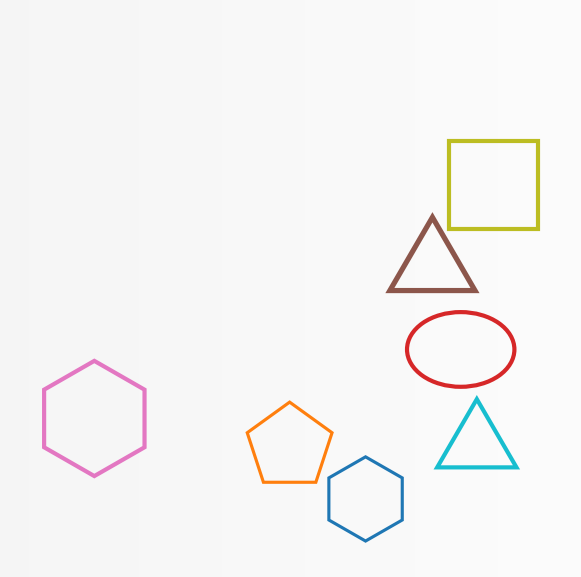[{"shape": "hexagon", "thickness": 1.5, "radius": 0.36, "center": [0.629, 0.135]}, {"shape": "pentagon", "thickness": 1.5, "radius": 0.38, "center": [0.498, 0.226]}, {"shape": "oval", "thickness": 2, "radius": 0.46, "center": [0.793, 0.394]}, {"shape": "triangle", "thickness": 2.5, "radius": 0.42, "center": [0.744, 0.538]}, {"shape": "hexagon", "thickness": 2, "radius": 0.5, "center": [0.162, 0.275]}, {"shape": "square", "thickness": 2, "radius": 0.38, "center": [0.849, 0.679]}, {"shape": "triangle", "thickness": 2, "radius": 0.39, "center": [0.82, 0.229]}]